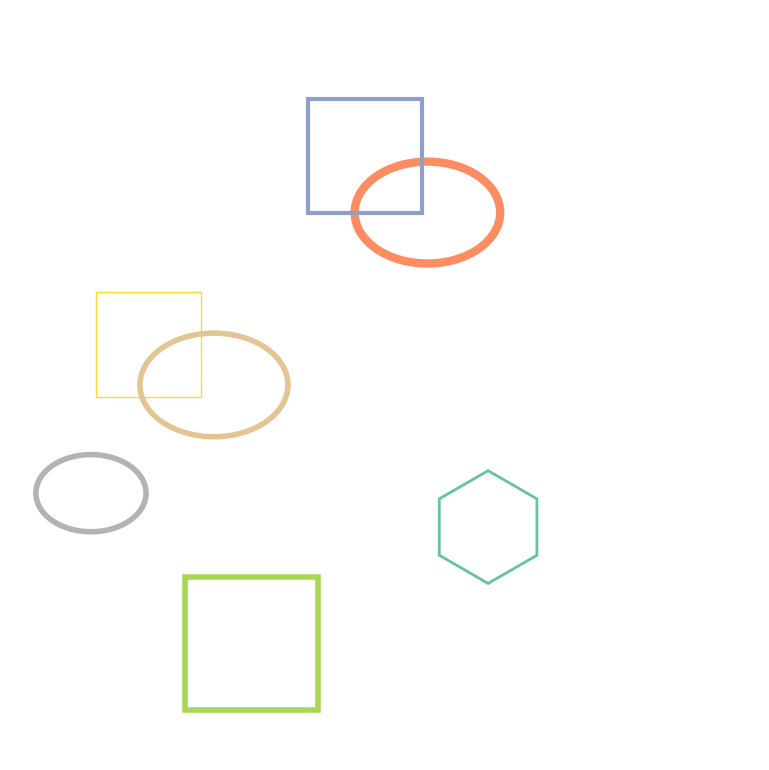[{"shape": "hexagon", "thickness": 1, "radius": 0.37, "center": [0.634, 0.316]}, {"shape": "oval", "thickness": 3, "radius": 0.47, "center": [0.555, 0.724]}, {"shape": "square", "thickness": 1.5, "radius": 0.37, "center": [0.474, 0.798]}, {"shape": "square", "thickness": 2, "radius": 0.43, "center": [0.326, 0.164]}, {"shape": "square", "thickness": 0.5, "radius": 0.34, "center": [0.193, 0.552]}, {"shape": "oval", "thickness": 2, "radius": 0.48, "center": [0.278, 0.5]}, {"shape": "oval", "thickness": 2, "radius": 0.36, "center": [0.118, 0.36]}]